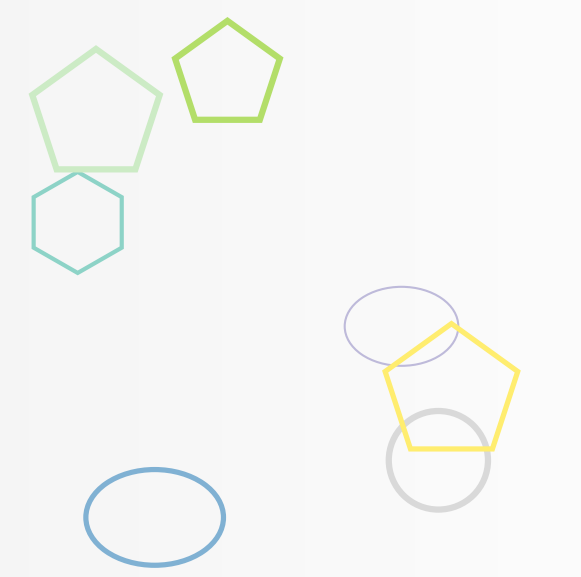[{"shape": "hexagon", "thickness": 2, "radius": 0.44, "center": [0.134, 0.614]}, {"shape": "oval", "thickness": 1, "radius": 0.49, "center": [0.691, 0.434]}, {"shape": "oval", "thickness": 2.5, "radius": 0.59, "center": [0.266, 0.103]}, {"shape": "pentagon", "thickness": 3, "radius": 0.47, "center": [0.391, 0.868]}, {"shape": "circle", "thickness": 3, "radius": 0.43, "center": [0.754, 0.202]}, {"shape": "pentagon", "thickness": 3, "radius": 0.58, "center": [0.165, 0.799]}, {"shape": "pentagon", "thickness": 2.5, "radius": 0.6, "center": [0.777, 0.319]}]